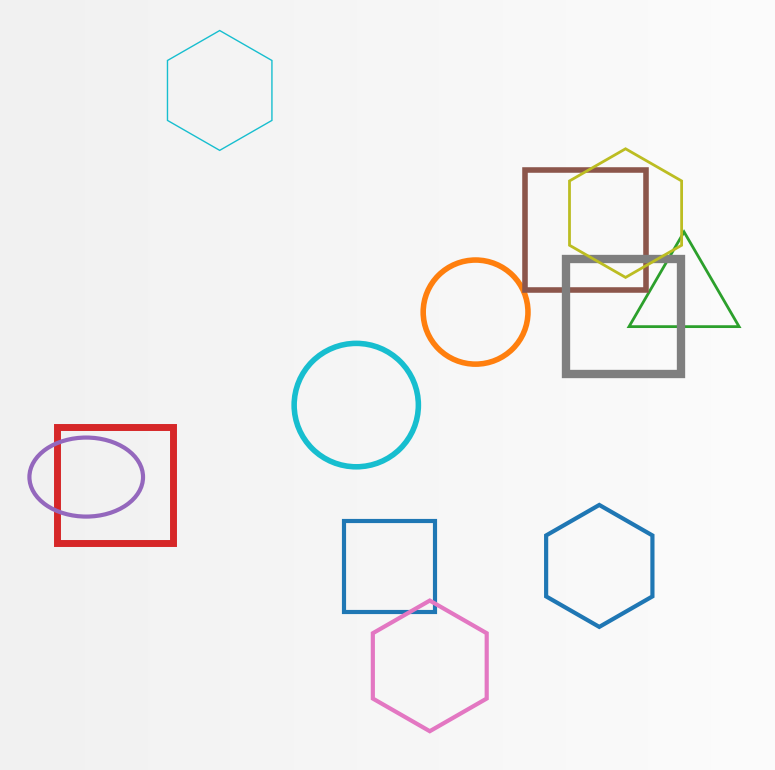[{"shape": "hexagon", "thickness": 1.5, "radius": 0.4, "center": [0.773, 0.265]}, {"shape": "square", "thickness": 1.5, "radius": 0.29, "center": [0.502, 0.264]}, {"shape": "circle", "thickness": 2, "radius": 0.34, "center": [0.614, 0.595]}, {"shape": "triangle", "thickness": 1, "radius": 0.41, "center": [0.883, 0.617]}, {"shape": "square", "thickness": 2.5, "radius": 0.38, "center": [0.148, 0.37]}, {"shape": "oval", "thickness": 1.5, "radius": 0.37, "center": [0.111, 0.38]}, {"shape": "square", "thickness": 2, "radius": 0.39, "center": [0.756, 0.701]}, {"shape": "hexagon", "thickness": 1.5, "radius": 0.42, "center": [0.555, 0.135]}, {"shape": "square", "thickness": 3, "radius": 0.37, "center": [0.805, 0.589]}, {"shape": "hexagon", "thickness": 1, "radius": 0.42, "center": [0.807, 0.723]}, {"shape": "circle", "thickness": 2, "radius": 0.4, "center": [0.46, 0.474]}, {"shape": "hexagon", "thickness": 0.5, "radius": 0.39, "center": [0.283, 0.883]}]